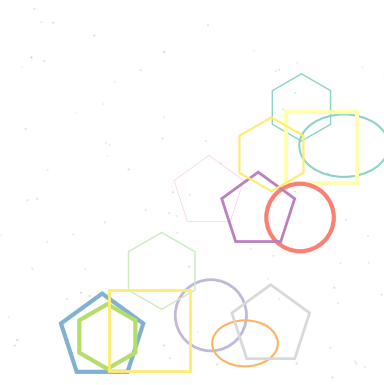[{"shape": "hexagon", "thickness": 1, "radius": 0.44, "center": [0.783, 0.721]}, {"shape": "oval", "thickness": 1.5, "radius": 0.58, "center": [0.893, 0.622]}, {"shape": "square", "thickness": 3, "radius": 0.46, "center": [0.834, 0.618]}, {"shape": "circle", "thickness": 2, "radius": 0.46, "center": [0.548, 0.181]}, {"shape": "circle", "thickness": 3, "radius": 0.44, "center": [0.779, 0.435]}, {"shape": "pentagon", "thickness": 3, "radius": 0.56, "center": [0.265, 0.125]}, {"shape": "oval", "thickness": 1.5, "radius": 0.43, "center": [0.636, 0.108]}, {"shape": "hexagon", "thickness": 3, "radius": 0.42, "center": [0.279, 0.126]}, {"shape": "pentagon", "thickness": 0.5, "radius": 0.47, "center": [0.543, 0.502]}, {"shape": "pentagon", "thickness": 2, "radius": 0.53, "center": [0.703, 0.154]}, {"shape": "pentagon", "thickness": 2, "radius": 0.5, "center": [0.671, 0.453]}, {"shape": "hexagon", "thickness": 1, "radius": 0.5, "center": [0.42, 0.296]}, {"shape": "hexagon", "thickness": 1.5, "radius": 0.48, "center": [0.705, 0.599]}, {"shape": "square", "thickness": 2, "radius": 0.52, "center": [0.388, 0.141]}]